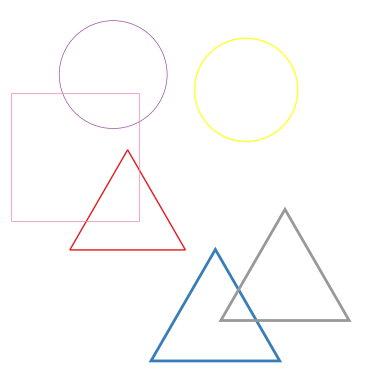[{"shape": "triangle", "thickness": 1, "radius": 0.87, "center": [0.332, 0.438]}, {"shape": "triangle", "thickness": 2, "radius": 0.97, "center": [0.559, 0.159]}, {"shape": "circle", "thickness": 0.5, "radius": 0.7, "center": [0.294, 0.806]}, {"shape": "circle", "thickness": 1, "radius": 0.67, "center": [0.639, 0.767]}, {"shape": "square", "thickness": 0.5, "radius": 0.83, "center": [0.195, 0.592]}, {"shape": "triangle", "thickness": 2, "radius": 0.96, "center": [0.74, 0.264]}]